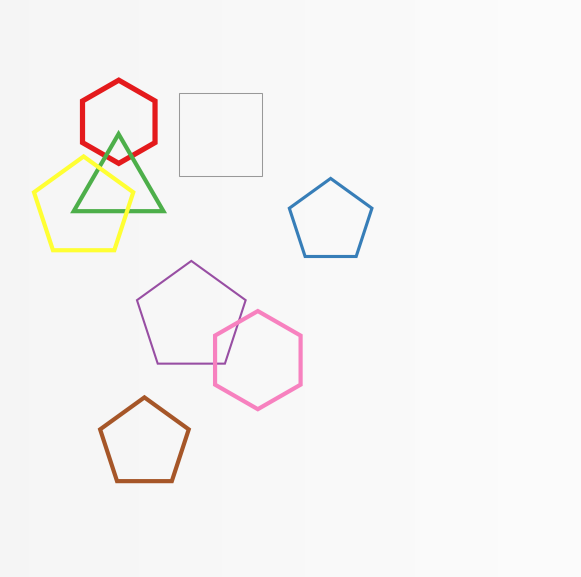[{"shape": "hexagon", "thickness": 2.5, "radius": 0.36, "center": [0.204, 0.788]}, {"shape": "pentagon", "thickness": 1.5, "radius": 0.37, "center": [0.569, 0.615]}, {"shape": "triangle", "thickness": 2, "radius": 0.45, "center": [0.204, 0.678]}, {"shape": "pentagon", "thickness": 1, "radius": 0.49, "center": [0.329, 0.449]}, {"shape": "pentagon", "thickness": 2, "radius": 0.45, "center": [0.144, 0.638]}, {"shape": "pentagon", "thickness": 2, "radius": 0.4, "center": [0.248, 0.231]}, {"shape": "hexagon", "thickness": 2, "radius": 0.42, "center": [0.444, 0.376]}, {"shape": "square", "thickness": 0.5, "radius": 0.36, "center": [0.38, 0.766]}]